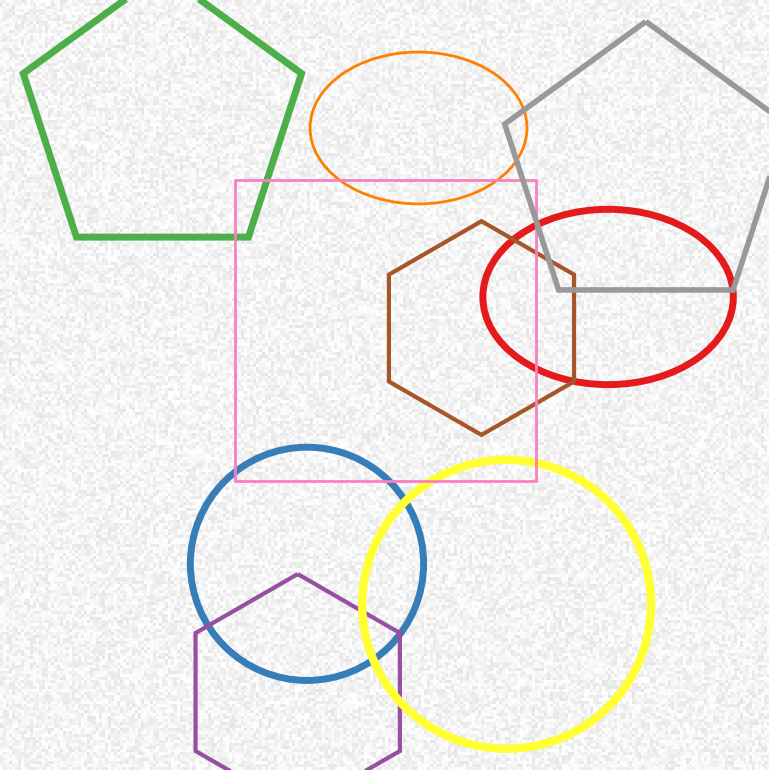[{"shape": "oval", "thickness": 2.5, "radius": 0.81, "center": [0.79, 0.614]}, {"shape": "circle", "thickness": 2.5, "radius": 0.76, "center": [0.399, 0.268]}, {"shape": "pentagon", "thickness": 2.5, "radius": 0.95, "center": [0.211, 0.846]}, {"shape": "hexagon", "thickness": 1.5, "radius": 0.77, "center": [0.387, 0.101]}, {"shape": "oval", "thickness": 1, "radius": 0.7, "center": [0.544, 0.834]}, {"shape": "circle", "thickness": 3, "radius": 0.94, "center": [0.658, 0.215]}, {"shape": "hexagon", "thickness": 1.5, "radius": 0.69, "center": [0.625, 0.574]}, {"shape": "square", "thickness": 1, "radius": 0.98, "center": [0.501, 0.571]}, {"shape": "pentagon", "thickness": 2, "radius": 0.96, "center": [0.839, 0.779]}]